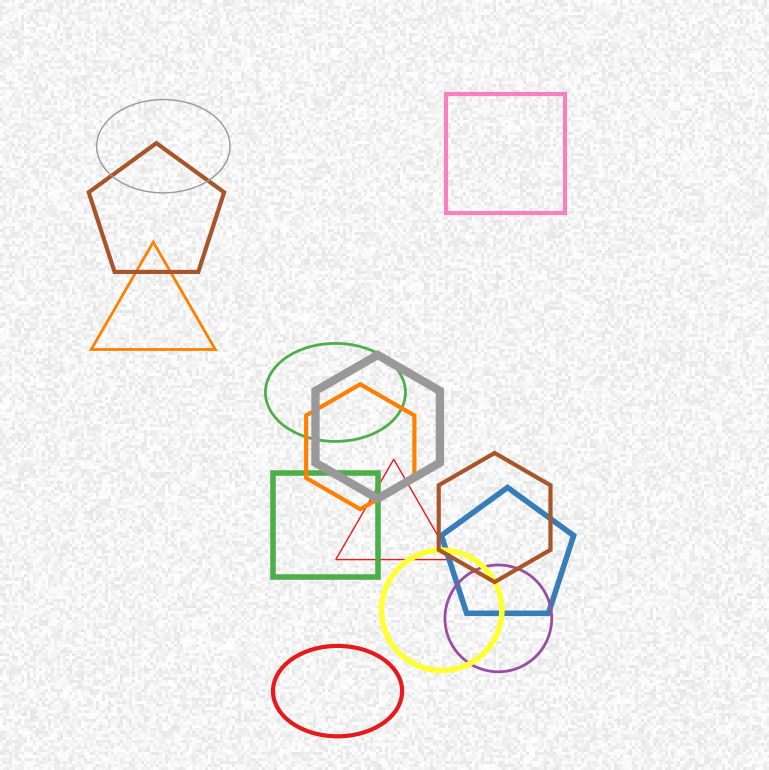[{"shape": "oval", "thickness": 1.5, "radius": 0.42, "center": [0.438, 0.102]}, {"shape": "triangle", "thickness": 0.5, "radius": 0.43, "center": [0.511, 0.317]}, {"shape": "pentagon", "thickness": 2, "radius": 0.45, "center": [0.659, 0.277]}, {"shape": "oval", "thickness": 1, "radius": 0.45, "center": [0.436, 0.49]}, {"shape": "square", "thickness": 2, "radius": 0.34, "center": [0.423, 0.318]}, {"shape": "circle", "thickness": 1, "radius": 0.35, "center": [0.647, 0.197]}, {"shape": "triangle", "thickness": 1, "radius": 0.46, "center": [0.199, 0.593]}, {"shape": "hexagon", "thickness": 1.5, "radius": 0.41, "center": [0.468, 0.42]}, {"shape": "circle", "thickness": 2, "radius": 0.39, "center": [0.574, 0.207]}, {"shape": "pentagon", "thickness": 1.5, "radius": 0.46, "center": [0.203, 0.722]}, {"shape": "hexagon", "thickness": 1.5, "radius": 0.42, "center": [0.642, 0.328]}, {"shape": "square", "thickness": 1.5, "radius": 0.39, "center": [0.656, 0.801]}, {"shape": "oval", "thickness": 0.5, "radius": 0.43, "center": [0.212, 0.81]}, {"shape": "hexagon", "thickness": 3, "radius": 0.47, "center": [0.491, 0.446]}]